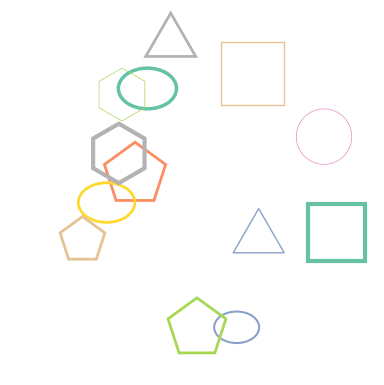[{"shape": "square", "thickness": 3, "radius": 0.37, "center": [0.874, 0.396]}, {"shape": "oval", "thickness": 2.5, "radius": 0.38, "center": [0.383, 0.77]}, {"shape": "pentagon", "thickness": 2, "radius": 0.42, "center": [0.351, 0.547]}, {"shape": "oval", "thickness": 1.5, "radius": 0.29, "center": [0.615, 0.15]}, {"shape": "triangle", "thickness": 1, "radius": 0.38, "center": [0.672, 0.382]}, {"shape": "circle", "thickness": 0.5, "radius": 0.36, "center": [0.842, 0.645]}, {"shape": "hexagon", "thickness": 0.5, "radius": 0.34, "center": [0.317, 0.754]}, {"shape": "pentagon", "thickness": 2, "radius": 0.4, "center": [0.512, 0.147]}, {"shape": "oval", "thickness": 2, "radius": 0.37, "center": [0.277, 0.474]}, {"shape": "pentagon", "thickness": 2, "radius": 0.31, "center": [0.214, 0.376]}, {"shape": "square", "thickness": 1, "radius": 0.41, "center": [0.655, 0.81]}, {"shape": "triangle", "thickness": 2, "radius": 0.37, "center": [0.443, 0.891]}, {"shape": "hexagon", "thickness": 3, "radius": 0.39, "center": [0.309, 0.602]}]